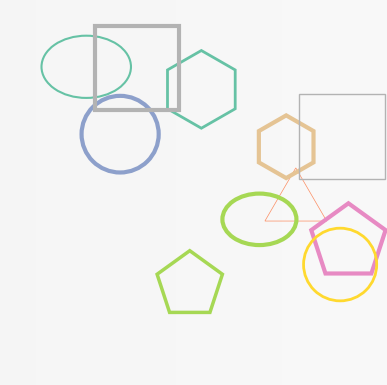[{"shape": "hexagon", "thickness": 2, "radius": 0.5, "center": [0.52, 0.768]}, {"shape": "oval", "thickness": 1.5, "radius": 0.58, "center": [0.223, 0.826]}, {"shape": "triangle", "thickness": 0.5, "radius": 0.46, "center": [0.763, 0.472]}, {"shape": "circle", "thickness": 3, "radius": 0.5, "center": [0.31, 0.652]}, {"shape": "pentagon", "thickness": 3, "radius": 0.5, "center": [0.899, 0.371]}, {"shape": "oval", "thickness": 3, "radius": 0.48, "center": [0.669, 0.43]}, {"shape": "pentagon", "thickness": 2.5, "radius": 0.44, "center": [0.49, 0.26]}, {"shape": "circle", "thickness": 2, "radius": 0.47, "center": [0.878, 0.313]}, {"shape": "hexagon", "thickness": 3, "radius": 0.41, "center": [0.739, 0.619]}, {"shape": "square", "thickness": 3, "radius": 0.54, "center": [0.353, 0.824]}, {"shape": "square", "thickness": 1, "radius": 0.55, "center": [0.883, 0.646]}]